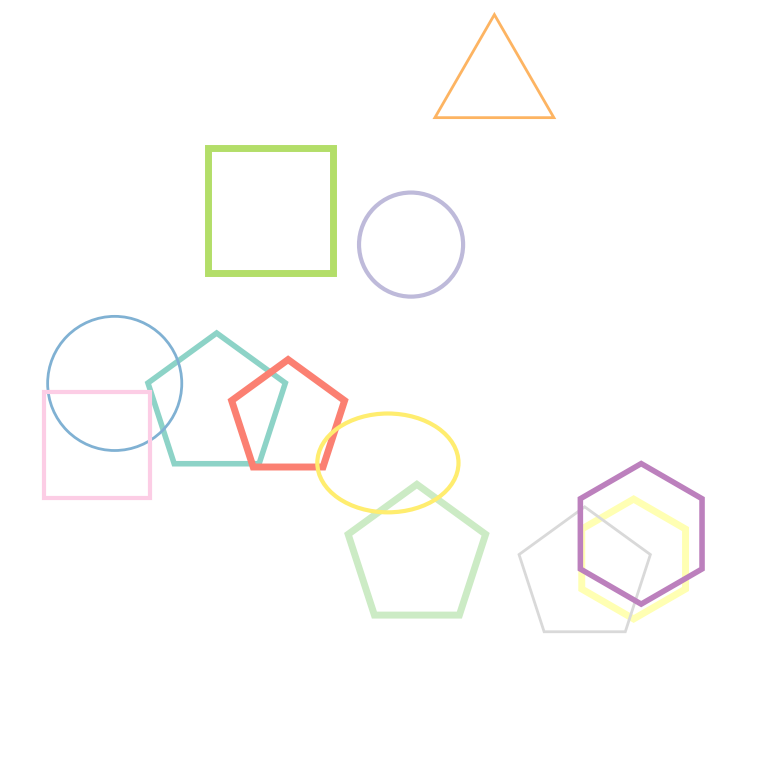[{"shape": "pentagon", "thickness": 2, "radius": 0.47, "center": [0.281, 0.474]}, {"shape": "hexagon", "thickness": 2.5, "radius": 0.39, "center": [0.823, 0.274]}, {"shape": "circle", "thickness": 1.5, "radius": 0.34, "center": [0.534, 0.682]}, {"shape": "pentagon", "thickness": 2.5, "radius": 0.39, "center": [0.374, 0.456]}, {"shape": "circle", "thickness": 1, "radius": 0.44, "center": [0.149, 0.502]}, {"shape": "triangle", "thickness": 1, "radius": 0.45, "center": [0.642, 0.892]}, {"shape": "square", "thickness": 2.5, "radius": 0.41, "center": [0.351, 0.726]}, {"shape": "square", "thickness": 1.5, "radius": 0.35, "center": [0.126, 0.422]}, {"shape": "pentagon", "thickness": 1, "radius": 0.45, "center": [0.759, 0.252]}, {"shape": "hexagon", "thickness": 2, "radius": 0.46, "center": [0.833, 0.307]}, {"shape": "pentagon", "thickness": 2.5, "radius": 0.47, "center": [0.541, 0.277]}, {"shape": "oval", "thickness": 1.5, "radius": 0.46, "center": [0.504, 0.399]}]